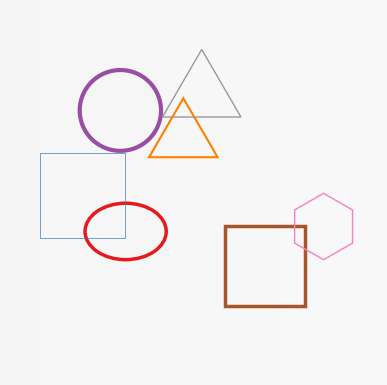[{"shape": "oval", "thickness": 2.5, "radius": 0.52, "center": [0.324, 0.399]}, {"shape": "square", "thickness": 0.5, "radius": 0.55, "center": [0.213, 0.492]}, {"shape": "circle", "thickness": 3, "radius": 0.52, "center": [0.311, 0.713]}, {"shape": "triangle", "thickness": 1.5, "radius": 0.51, "center": [0.473, 0.643]}, {"shape": "square", "thickness": 2.5, "radius": 0.52, "center": [0.684, 0.309]}, {"shape": "hexagon", "thickness": 1, "radius": 0.43, "center": [0.835, 0.412]}, {"shape": "triangle", "thickness": 1, "radius": 0.58, "center": [0.521, 0.755]}]